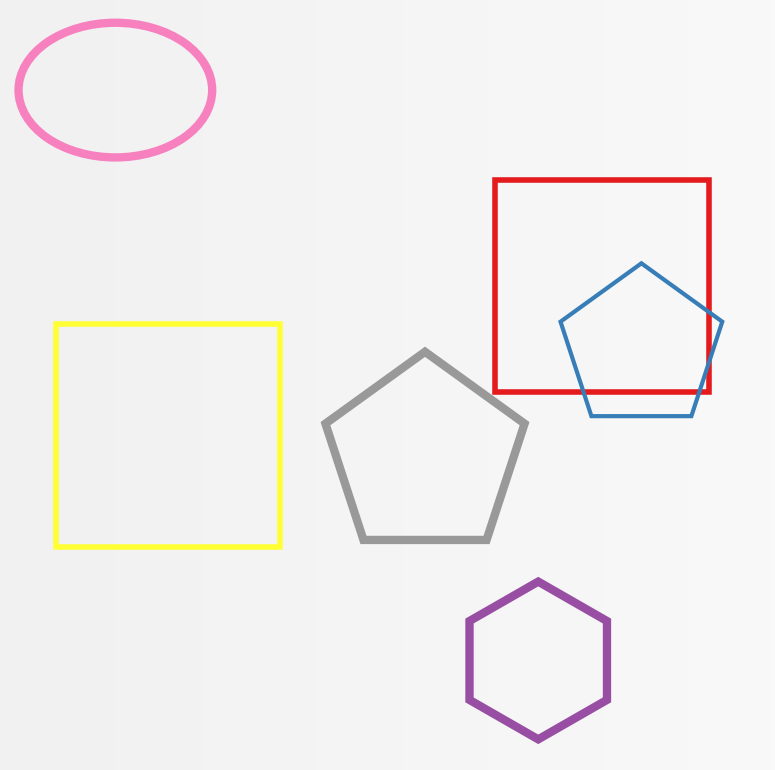[{"shape": "square", "thickness": 2, "radius": 0.69, "center": [0.776, 0.628]}, {"shape": "pentagon", "thickness": 1.5, "radius": 0.55, "center": [0.828, 0.548]}, {"shape": "hexagon", "thickness": 3, "radius": 0.51, "center": [0.694, 0.142]}, {"shape": "square", "thickness": 2, "radius": 0.72, "center": [0.216, 0.435]}, {"shape": "oval", "thickness": 3, "radius": 0.62, "center": [0.149, 0.883]}, {"shape": "pentagon", "thickness": 3, "radius": 0.68, "center": [0.548, 0.408]}]